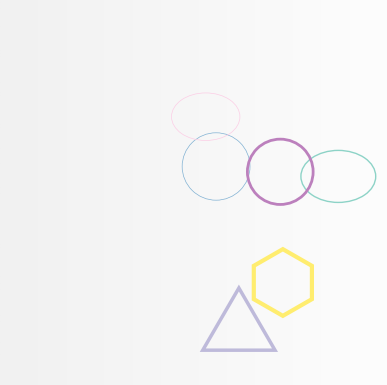[{"shape": "oval", "thickness": 1, "radius": 0.48, "center": [0.873, 0.542]}, {"shape": "triangle", "thickness": 2.5, "radius": 0.54, "center": [0.616, 0.144]}, {"shape": "circle", "thickness": 0.5, "radius": 0.44, "center": [0.558, 0.568]}, {"shape": "oval", "thickness": 0.5, "radius": 0.44, "center": [0.531, 0.697]}, {"shape": "circle", "thickness": 2, "radius": 0.42, "center": [0.723, 0.554]}, {"shape": "hexagon", "thickness": 3, "radius": 0.43, "center": [0.73, 0.266]}]